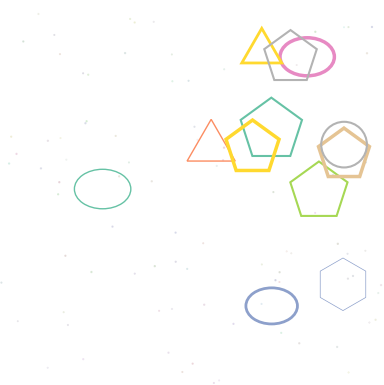[{"shape": "pentagon", "thickness": 1.5, "radius": 0.42, "center": [0.705, 0.663]}, {"shape": "oval", "thickness": 1, "radius": 0.37, "center": [0.267, 0.509]}, {"shape": "triangle", "thickness": 1, "radius": 0.36, "center": [0.548, 0.618]}, {"shape": "hexagon", "thickness": 0.5, "radius": 0.34, "center": [0.891, 0.262]}, {"shape": "oval", "thickness": 2, "radius": 0.33, "center": [0.706, 0.205]}, {"shape": "oval", "thickness": 2.5, "radius": 0.35, "center": [0.798, 0.853]}, {"shape": "pentagon", "thickness": 1.5, "radius": 0.39, "center": [0.828, 0.502]}, {"shape": "pentagon", "thickness": 2.5, "radius": 0.36, "center": [0.656, 0.616]}, {"shape": "triangle", "thickness": 2, "radius": 0.3, "center": [0.68, 0.866]}, {"shape": "pentagon", "thickness": 2.5, "radius": 0.35, "center": [0.893, 0.598]}, {"shape": "circle", "thickness": 1.5, "radius": 0.3, "center": [0.894, 0.624]}, {"shape": "pentagon", "thickness": 1.5, "radius": 0.36, "center": [0.755, 0.85]}]